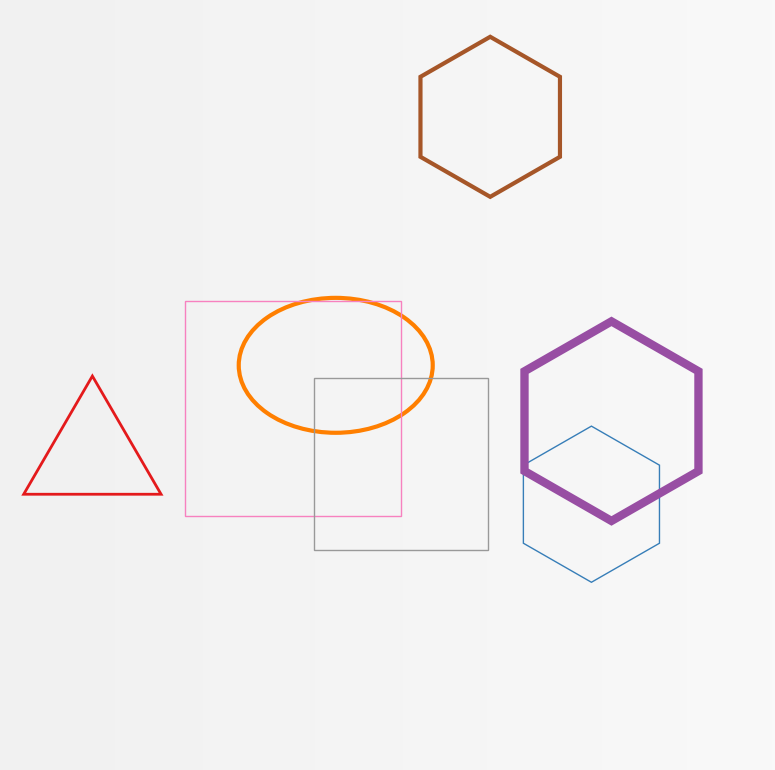[{"shape": "triangle", "thickness": 1, "radius": 0.51, "center": [0.119, 0.409]}, {"shape": "hexagon", "thickness": 0.5, "radius": 0.51, "center": [0.763, 0.345]}, {"shape": "hexagon", "thickness": 3, "radius": 0.65, "center": [0.789, 0.453]}, {"shape": "oval", "thickness": 1.5, "radius": 0.63, "center": [0.433, 0.526]}, {"shape": "hexagon", "thickness": 1.5, "radius": 0.52, "center": [0.633, 0.848]}, {"shape": "square", "thickness": 0.5, "radius": 0.7, "center": [0.378, 0.469]}, {"shape": "square", "thickness": 0.5, "radius": 0.56, "center": [0.518, 0.397]}]